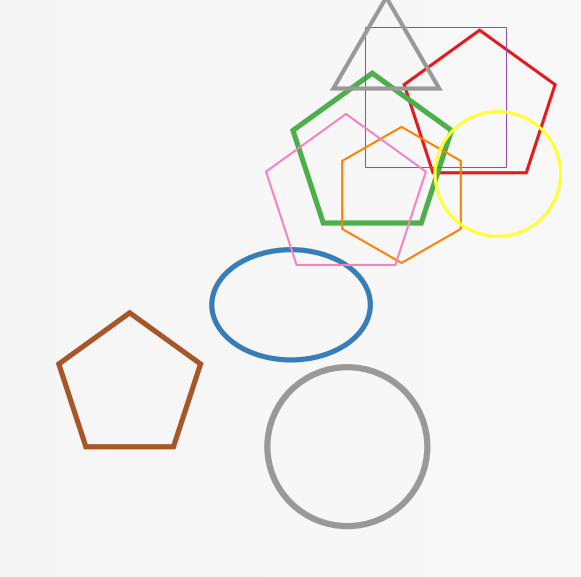[{"shape": "pentagon", "thickness": 1.5, "radius": 0.68, "center": [0.825, 0.81]}, {"shape": "oval", "thickness": 2.5, "radius": 0.68, "center": [0.501, 0.471]}, {"shape": "pentagon", "thickness": 2.5, "radius": 0.72, "center": [0.64, 0.729]}, {"shape": "square", "thickness": 0.5, "radius": 0.61, "center": [0.749, 0.831]}, {"shape": "hexagon", "thickness": 1, "radius": 0.59, "center": [0.691, 0.662]}, {"shape": "circle", "thickness": 1.5, "radius": 0.54, "center": [0.856, 0.698]}, {"shape": "pentagon", "thickness": 2.5, "radius": 0.64, "center": [0.223, 0.329]}, {"shape": "pentagon", "thickness": 1, "radius": 0.72, "center": [0.595, 0.657]}, {"shape": "triangle", "thickness": 2, "radius": 0.53, "center": [0.665, 0.898]}, {"shape": "circle", "thickness": 3, "radius": 0.69, "center": [0.598, 0.226]}]